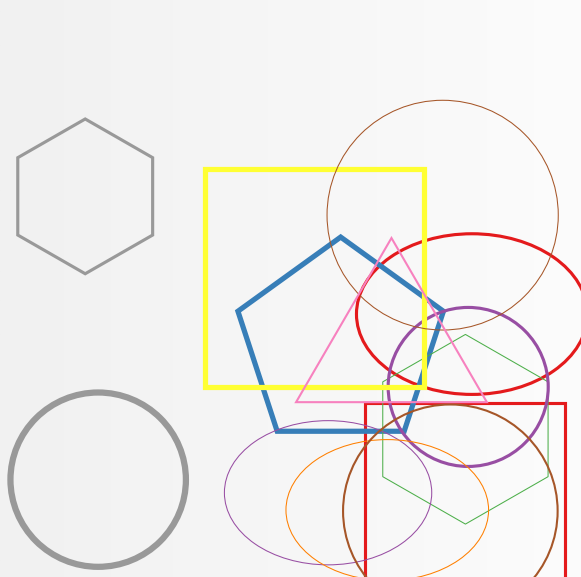[{"shape": "square", "thickness": 1.5, "radius": 0.86, "center": [0.8, 0.129]}, {"shape": "oval", "thickness": 1.5, "radius": 0.99, "center": [0.812, 0.455]}, {"shape": "pentagon", "thickness": 2.5, "radius": 0.93, "center": [0.586, 0.403]}, {"shape": "hexagon", "thickness": 0.5, "radius": 0.82, "center": [0.801, 0.256]}, {"shape": "circle", "thickness": 1.5, "radius": 0.69, "center": [0.805, 0.329]}, {"shape": "oval", "thickness": 0.5, "radius": 0.89, "center": [0.564, 0.146]}, {"shape": "oval", "thickness": 0.5, "radius": 0.87, "center": [0.666, 0.116]}, {"shape": "square", "thickness": 2.5, "radius": 0.94, "center": [0.541, 0.518]}, {"shape": "circle", "thickness": 0.5, "radius": 0.99, "center": [0.762, 0.627]}, {"shape": "circle", "thickness": 1, "radius": 0.92, "center": [0.775, 0.114]}, {"shape": "triangle", "thickness": 1, "radius": 0.95, "center": [0.674, 0.397]}, {"shape": "hexagon", "thickness": 1.5, "radius": 0.67, "center": [0.147, 0.659]}, {"shape": "circle", "thickness": 3, "radius": 0.75, "center": [0.169, 0.169]}]